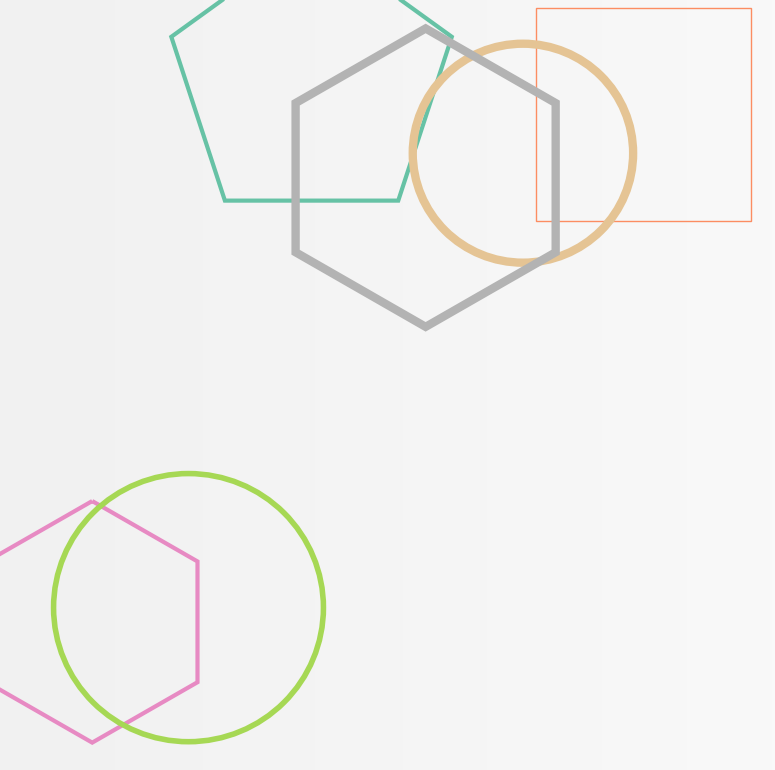[{"shape": "pentagon", "thickness": 1.5, "radius": 0.95, "center": [0.402, 0.893]}, {"shape": "square", "thickness": 0.5, "radius": 0.69, "center": [0.831, 0.852]}, {"shape": "hexagon", "thickness": 1.5, "radius": 0.78, "center": [0.119, 0.192]}, {"shape": "circle", "thickness": 2, "radius": 0.87, "center": [0.243, 0.211]}, {"shape": "circle", "thickness": 3, "radius": 0.71, "center": [0.675, 0.801]}, {"shape": "hexagon", "thickness": 3, "radius": 0.97, "center": [0.549, 0.769]}]